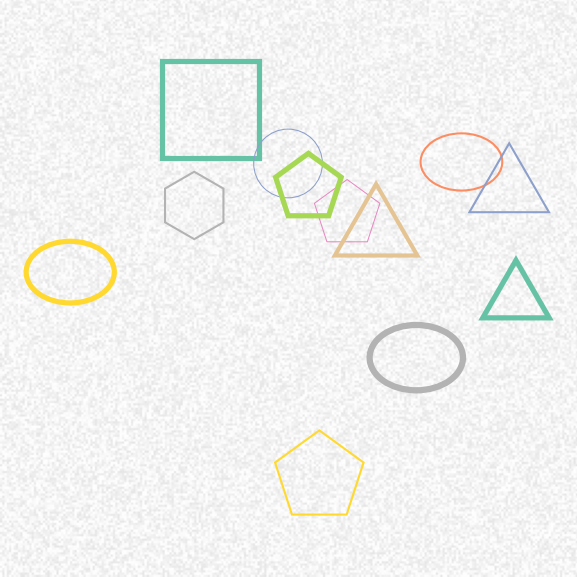[{"shape": "square", "thickness": 2.5, "radius": 0.42, "center": [0.364, 0.81]}, {"shape": "triangle", "thickness": 2.5, "radius": 0.33, "center": [0.893, 0.482]}, {"shape": "oval", "thickness": 1, "radius": 0.35, "center": [0.799, 0.719]}, {"shape": "triangle", "thickness": 1, "radius": 0.4, "center": [0.882, 0.671]}, {"shape": "circle", "thickness": 0.5, "radius": 0.3, "center": [0.499, 0.716]}, {"shape": "pentagon", "thickness": 0.5, "radius": 0.3, "center": [0.601, 0.629]}, {"shape": "pentagon", "thickness": 2.5, "radius": 0.3, "center": [0.534, 0.674]}, {"shape": "oval", "thickness": 2.5, "radius": 0.38, "center": [0.122, 0.528]}, {"shape": "pentagon", "thickness": 1, "radius": 0.4, "center": [0.553, 0.173]}, {"shape": "triangle", "thickness": 2, "radius": 0.41, "center": [0.651, 0.598]}, {"shape": "hexagon", "thickness": 1, "radius": 0.29, "center": [0.336, 0.643]}, {"shape": "oval", "thickness": 3, "radius": 0.4, "center": [0.721, 0.38]}]